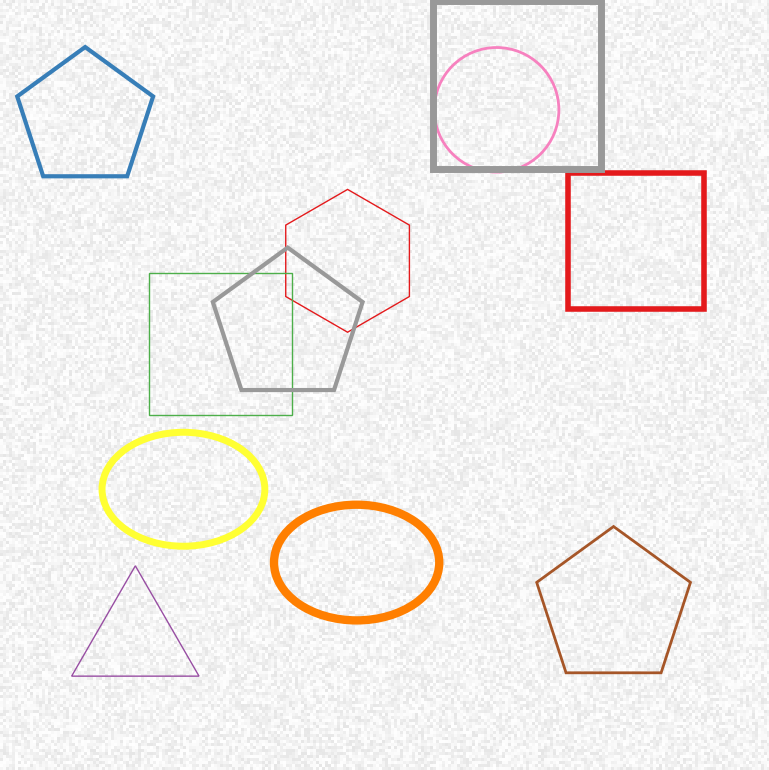[{"shape": "square", "thickness": 2, "radius": 0.44, "center": [0.826, 0.687]}, {"shape": "hexagon", "thickness": 0.5, "radius": 0.46, "center": [0.451, 0.661]}, {"shape": "pentagon", "thickness": 1.5, "radius": 0.46, "center": [0.111, 0.846]}, {"shape": "square", "thickness": 0.5, "radius": 0.46, "center": [0.287, 0.553]}, {"shape": "triangle", "thickness": 0.5, "radius": 0.48, "center": [0.176, 0.17]}, {"shape": "oval", "thickness": 3, "radius": 0.54, "center": [0.463, 0.269]}, {"shape": "oval", "thickness": 2.5, "radius": 0.53, "center": [0.238, 0.365]}, {"shape": "pentagon", "thickness": 1, "radius": 0.53, "center": [0.797, 0.211]}, {"shape": "circle", "thickness": 1, "radius": 0.4, "center": [0.645, 0.857]}, {"shape": "pentagon", "thickness": 1.5, "radius": 0.51, "center": [0.374, 0.576]}, {"shape": "square", "thickness": 2.5, "radius": 0.54, "center": [0.671, 0.89]}]